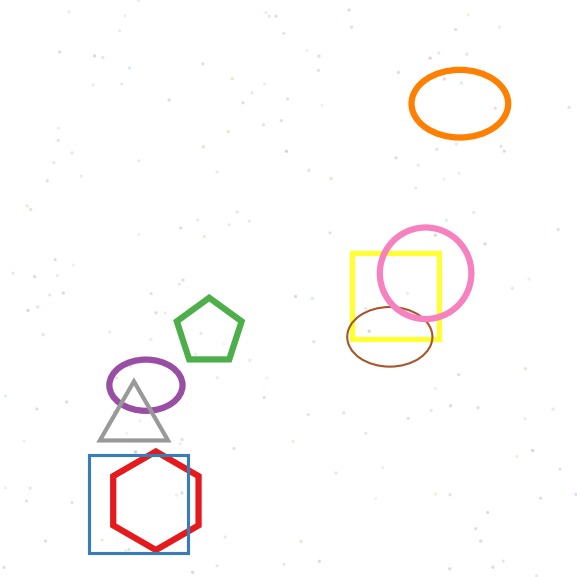[{"shape": "hexagon", "thickness": 3, "radius": 0.43, "center": [0.27, 0.132]}, {"shape": "square", "thickness": 1.5, "radius": 0.43, "center": [0.24, 0.126]}, {"shape": "pentagon", "thickness": 3, "radius": 0.29, "center": [0.362, 0.424]}, {"shape": "oval", "thickness": 3, "radius": 0.32, "center": [0.253, 0.332]}, {"shape": "oval", "thickness": 3, "radius": 0.42, "center": [0.796, 0.82]}, {"shape": "square", "thickness": 2.5, "radius": 0.38, "center": [0.684, 0.486]}, {"shape": "oval", "thickness": 1, "radius": 0.37, "center": [0.675, 0.416]}, {"shape": "circle", "thickness": 3, "radius": 0.4, "center": [0.737, 0.526]}, {"shape": "triangle", "thickness": 2, "radius": 0.34, "center": [0.232, 0.271]}]